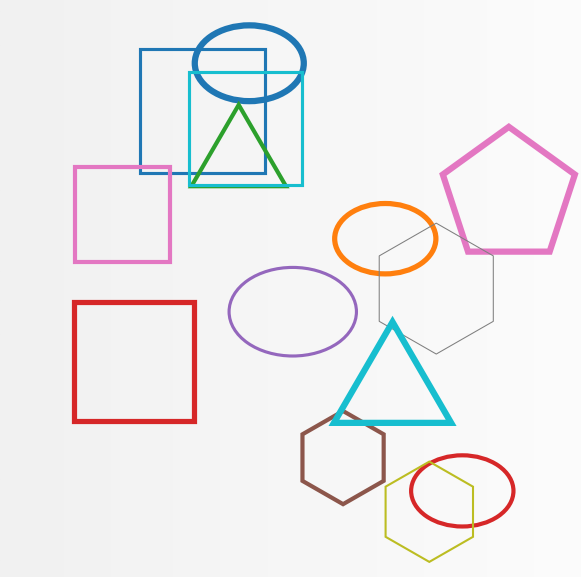[{"shape": "oval", "thickness": 3, "radius": 0.47, "center": [0.429, 0.89]}, {"shape": "square", "thickness": 1.5, "radius": 0.54, "center": [0.348, 0.807]}, {"shape": "oval", "thickness": 2.5, "radius": 0.44, "center": [0.663, 0.586]}, {"shape": "triangle", "thickness": 2, "radius": 0.47, "center": [0.411, 0.724]}, {"shape": "square", "thickness": 2.5, "radius": 0.52, "center": [0.23, 0.373]}, {"shape": "oval", "thickness": 2, "radius": 0.44, "center": [0.795, 0.149]}, {"shape": "oval", "thickness": 1.5, "radius": 0.55, "center": [0.504, 0.459]}, {"shape": "hexagon", "thickness": 2, "radius": 0.4, "center": [0.59, 0.207]}, {"shape": "pentagon", "thickness": 3, "radius": 0.6, "center": [0.875, 0.66]}, {"shape": "square", "thickness": 2, "radius": 0.41, "center": [0.211, 0.627]}, {"shape": "hexagon", "thickness": 0.5, "radius": 0.57, "center": [0.751, 0.499]}, {"shape": "hexagon", "thickness": 1, "radius": 0.43, "center": [0.739, 0.113]}, {"shape": "square", "thickness": 1.5, "radius": 0.49, "center": [0.423, 0.777]}, {"shape": "triangle", "thickness": 3, "radius": 0.58, "center": [0.675, 0.325]}]